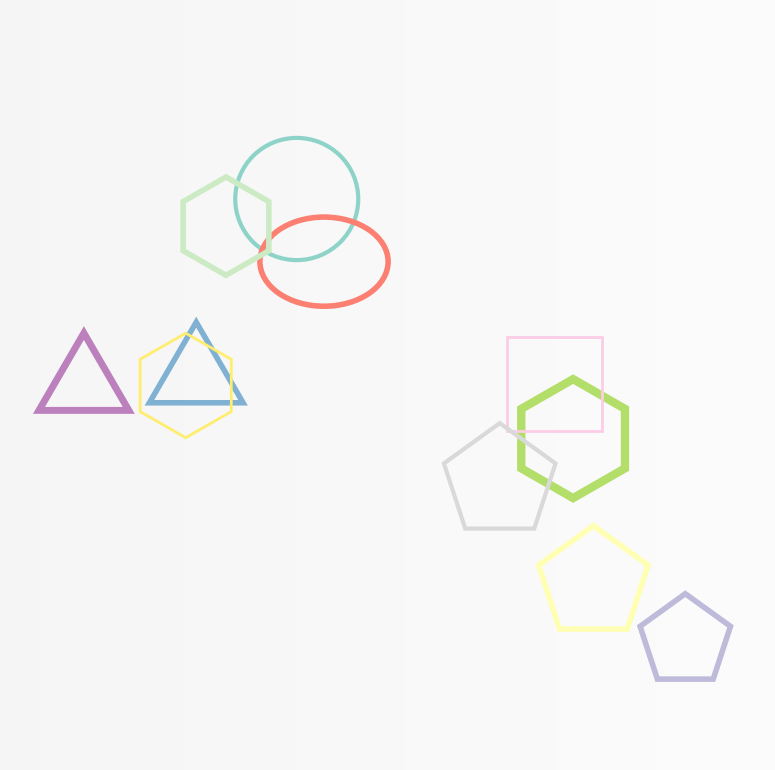[{"shape": "circle", "thickness": 1.5, "radius": 0.4, "center": [0.383, 0.742]}, {"shape": "pentagon", "thickness": 2, "radius": 0.37, "center": [0.766, 0.243]}, {"shape": "pentagon", "thickness": 2, "radius": 0.31, "center": [0.884, 0.168]}, {"shape": "oval", "thickness": 2, "radius": 0.41, "center": [0.418, 0.66]}, {"shape": "triangle", "thickness": 2, "radius": 0.35, "center": [0.253, 0.512]}, {"shape": "hexagon", "thickness": 3, "radius": 0.39, "center": [0.74, 0.43]}, {"shape": "square", "thickness": 1, "radius": 0.31, "center": [0.716, 0.501]}, {"shape": "pentagon", "thickness": 1.5, "radius": 0.38, "center": [0.645, 0.375]}, {"shape": "triangle", "thickness": 2.5, "radius": 0.33, "center": [0.108, 0.501]}, {"shape": "hexagon", "thickness": 2, "radius": 0.32, "center": [0.292, 0.706]}, {"shape": "hexagon", "thickness": 1, "radius": 0.34, "center": [0.24, 0.499]}]